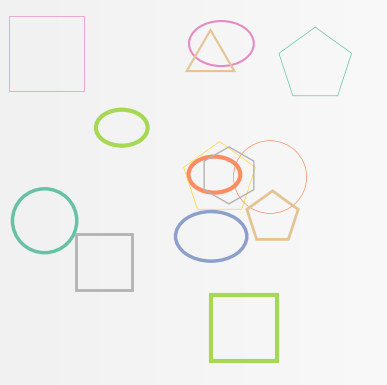[{"shape": "pentagon", "thickness": 0.5, "radius": 0.49, "center": [0.814, 0.831]}, {"shape": "circle", "thickness": 2.5, "radius": 0.41, "center": [0.115, 0.427]}, {"shape": "circle", "thickness": 0.5, "radius": 0.47, "center": [0.697, 0.54]}, {"shape": "oval", "thickness": 3, "radius": 0.33, "center": [0.553, 0.547]}, {"shape": "oval", "thickness": 2.5, "radius": 0.46, "center": [0.545, 0.386]}, {"shape": "oval", "thickness": 1.5, "radius": 0.42, "center": [0.571, 0.887]}, {"shape": "square", "thickness": 0.5, "radius": 0.49, "center": [0.12, 0.861]}, {"shape": "square", "thickness": 3, "radius": 0.42, "center": [0.629, 0.148]}, {"shape": "oval", "thickness": 3, "radius": 0.33, "center": [0.314, 0.668]}, {"shape": "pentagon", "thickness": 0.5, "radius": 0.49, "center": [0.567, 0.535]}, {"shape": "triangle", "thickness": 1.5, "radius": 0.36, "center": [0.543, 0.851]}, {"shape": "pentagon", "thickness": 2, "radius": 0.35, "center": [0.703, 0.435]}, {"shape": "square", "thickness": 2, "radius": 0.37, "center": [0.268, 0.32]}, {"shape": "hexagon", "thickness": 1, "radius": 0.37, "center": [0.591, 0.545]}]